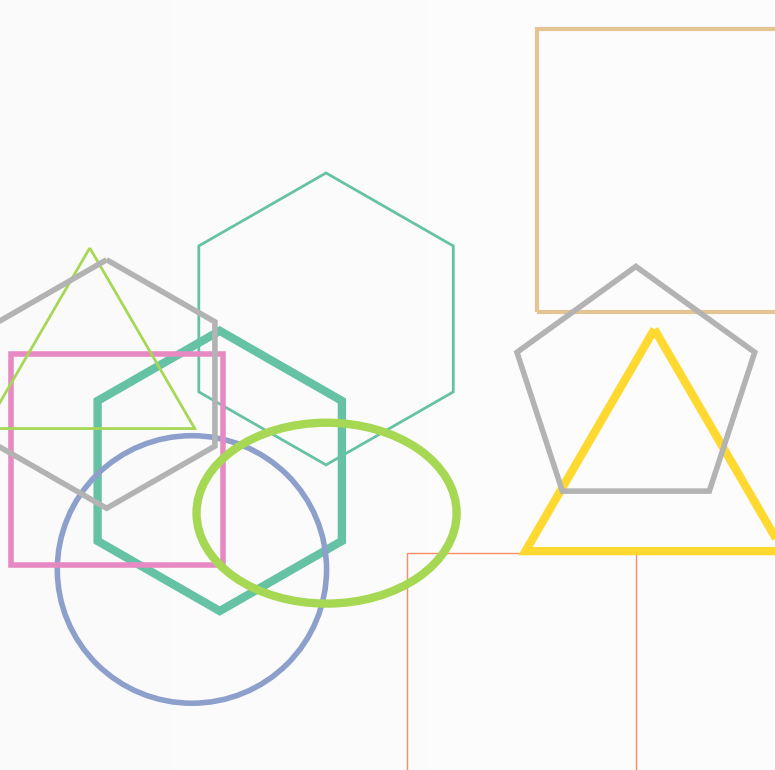[{"shape": "hexagon", "thickness": 3, "radius": 0.91, "center": [0.284, 0.388]}, {"shape": "hexagon", "thickness": 1, "radius": 0.95, "center": [0.421, 0.586]}, {"shape": "square", "thickness": 0.5, "radius": 0.74, "center": [0.673, 0.135]}, {"shape": "circle", "thickness": 2, "radius": 0.87, "center": [0.248, 0.26]}, {"shape": "square", "thickness": 2, "radius": 0.68, "center": [0.151, 0.403]}, {"shape": "oval", "thickness": 3, "radius": 0.84, "center": [0.421, 0.334]}, {"shape": "triangle", "thickness": 1, "radius": 0.78, "center": [0.116, 0.522]}, {"shape": "triangle", "thickness": 3, "radius": 0.96, "center": [0.844, 0.38]}, {"shape": "square", "thickness": 1.5, "radius": 0.92, "center": [0.877, 0.779]}, {"shape": "hexagon", "thickness": 2, "radius": 0.81, "center": [0.138, 0.501]}, {"shape": "pentagon", "thickness": 2, "radius": 0.81, "center": [0.82, 0.493]}]